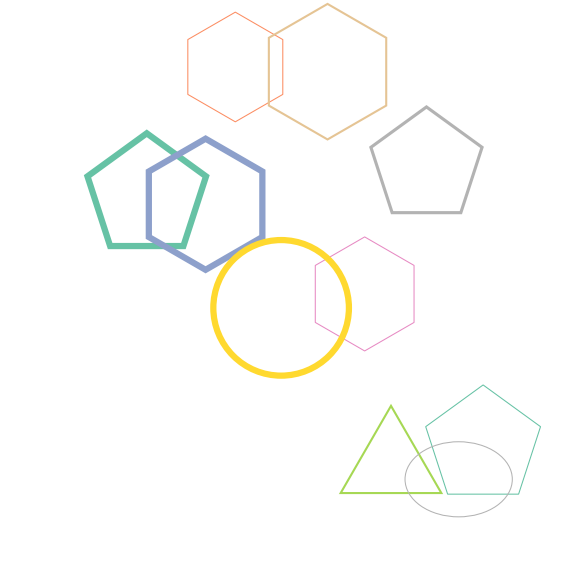[{"shape": "pentagon", "thickness": 0.5, "radius": 0.52, "center": [0.837, 0.228]}, {"shape": "pentagon", "thickness": 3, "radius": 0.54, "center": [0.254, 0.66]}, {"shape": "hexagon", "thickness": 0.5, "radius": 0.47, "center": [0.407, 0.883]}, {"shape": "hexagon", "thickness": 3, "radius": 0.57, "center": [0.356, 0.645]}, {"shape": "hexagon", "thickness": 0.5, "radius": 0.49, "center": [0.631, 0.49]}, {"shape": "triangle", "thickness": 1, "radius": 0.5, "center": [0.677, 0.196]}, {"shape": "circle", "thickness": 3, "radius": 0.59, "center": [0.487, 0.466]}, {"shape": "hexagon", "thickness": 1, "radius": 0.59, "center": [0.567, 0.875]}, {"shape": "oval", "thickness": 0.5, "radius": 0.46, "center": [0.794, 0.169]}, {"shape": "pentagon", "thickness": 1.5, "radius": 0.51, "center": [0.738, 0.713]}]